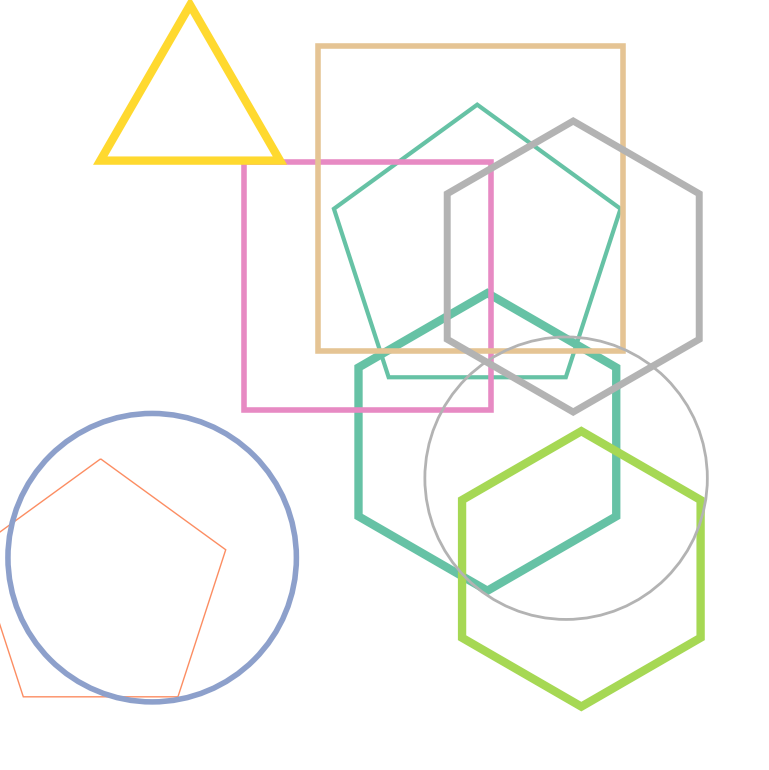[{"shape": "pentagon", "thickness": 1.5, "radius": 0.98, "center": [0.62, 0.668]}, {"shape": "hexagon", "thickness": 3, "radius": 0.97, "center": [0.633, 0.426]}, {"shape": "pentagon", "thickness": 0.5, "radius": 0.85, "center": [0.131, 0.233]}, {"shape": "circle", "thickness": 2, "radius": 0.94, "center": [0.198, 0.276]}, {"shape": "square", "thickness": 2, "radius": 0.8, "center": [0.478, 0.629]}, {"shape": "hexagon", "thickness": 3, "radius": 0.89, "center": [0.755, 0.261]}, {"shape": "triangle", "thickness": 3, "radius": 0.67, "center": [0.247, 0.859]}, {"shape": "square", "thickness": 2, "radius": 0.99, "center": [0.611, 0.742]}, {"shape": "circle", "thickness": 1, "radius": 0.92, "center": [0.735, 0.379]}, {"shape": "hexagon", "thickness": 2.5, "radius": 0.94, "center": [0.744, 0.654]}]